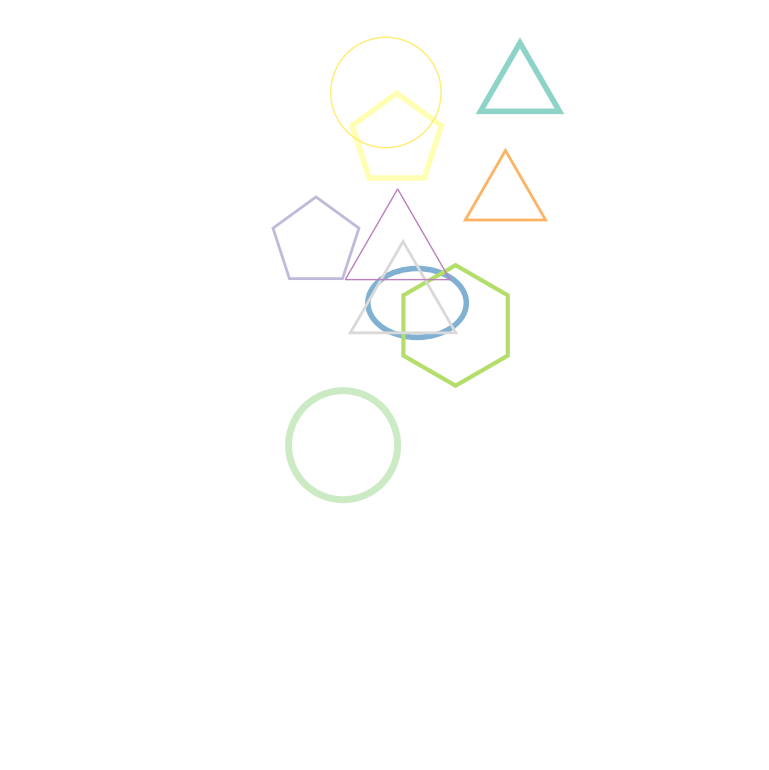[{"shape": "triangle", "thickness": 2, "radius": 0.3, "center": [0.675, 0.885]}, {"shape": "pentagon", "thickness": 2, "radius": 0.3, "center": [0.515, 0.818]}, {"shape": "pentagon", "thickness": 1, "radius": 0.29, "center": [0.41, 0.686]}, {"shape": "oval", "thickness": 2, "radius": 0.32, "center": [0.542, 0.607]}, {"shape": "triangle", "thickness": 1, "radius": 0.3, "center": [0.656, 0.744]}, {"shape": "hexagon", "thickness": 1.5, "radius": 0.39, "center": [0.592, 0.577]}, {"shape": "triangle", "thickness": 1, "radius": 0.4, "center": [0.523, 0.607]}, {"shape": "triangle", "thickness": 0.5, "radius": 0.39, "center": [0.516, 0.676]}, {"shape": "circle", "thickness": 2.5, "radius": 0.35, "center": [0.446, 0.422]}, {"shape": "circle", "thickness": 0.5, "radius": 0.36, "center": [0.501, 0.88]}]